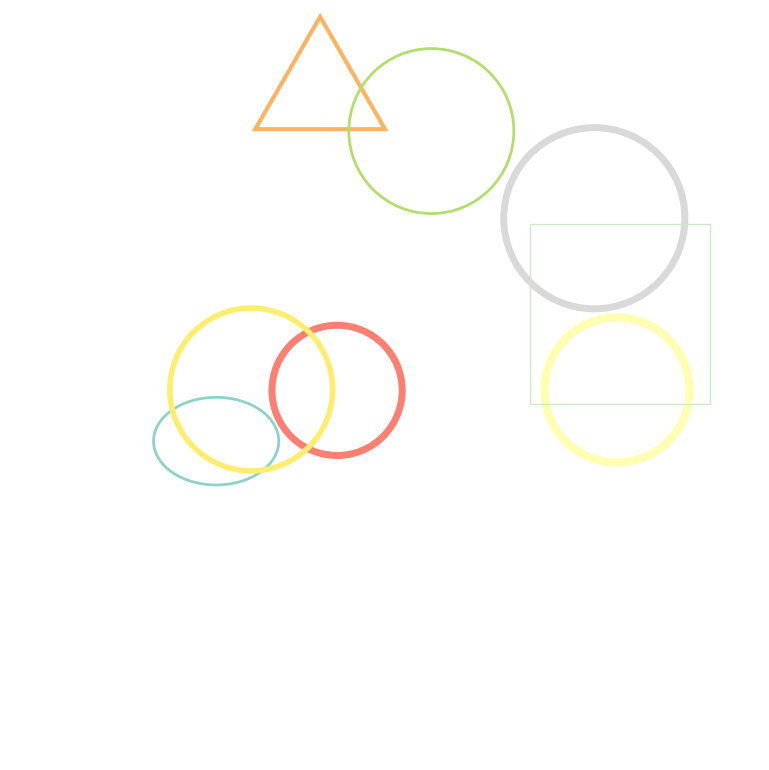[{"shape": "oval", "thickness": 1, "radius": 0.41, "center": [0.281, 0.427]}, {"shape": "circle", "thickness": 3, "radius": 0.47, "center": [0.801, 0.493]}, {"shape": "circle", "thickness": 2.5, "radius": 0.42, "center": [0.438, 0.493]}, {"shape": "triangle", "thickness": 1.5, "radius": 0.49, "center": [0.416, 0.881]}, {"shape": "circle", "thickness": 1, "radius": 0.54, "center": [0.56, 0.83]}, {"shape": "circle", "thickness": 2.5, "radius": 0.59, "center": [0.772, 0.717]}, {"shape": "square", "thickness": 0.5, "radius": 0.58, "center": [0.805, 0.593]}, {"shape": "circle", "thickness": 2, "radius": 0.53, "center": [0.326, 0.494]}]